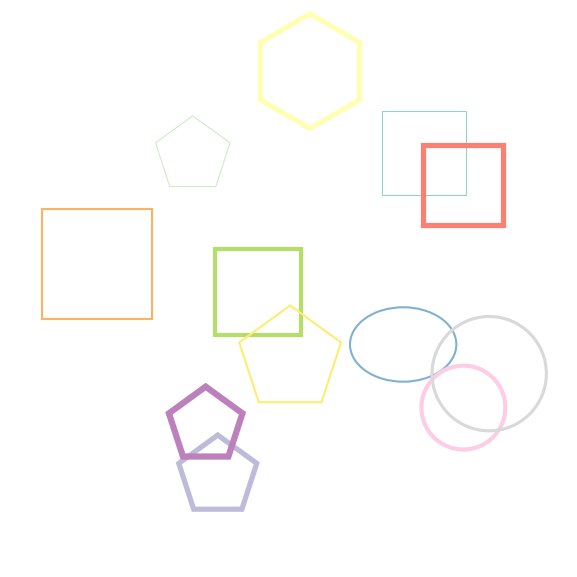[{"shape": "square", "thickness": 0.5, "radius": 0.36, "center": [0.734, 0.735]}, {"shape": "hexagon", "thickness": 2.5, "radius": 0.5, "center": [0.537, 0.876]}, {"shape": "pentagon", "thickness": 2.5, "radius": 0.35, "center": [0.377, 0.175]}, {"shape": "square", "thickness": 2.5, "radius": 0.35, "center": [0.802, 0.679]}, {"shape": "oval", "thickness": 1, "radius": 0.46, "center": [0.698, 0.403]}, {"shape": "square", "thickness": 1, "radius": 0.48, "center": [0.168, 0.542]}, {"shape": "square", "thickness": 2, "radius": 0.37, "center": [0.447, 0.493]}, {"shape": "circle", "thickness": 2, "radius": 0.36, "center": [0.802, 0.293]}, {"shape": "circle", "thickness": 1.5, "radius": 0.5, "center": [0.847, 0.352]}, {"shape": "pentagon", "thickness": 3, "radius": 0.33, "center": [0.356, 0.263]}, {"shape": "pentagon", "thickness": 0.5, "radius": 0.34, "center": [0.334, 0.731]}, {"shape": "pentagon", "thickness": 1, "radius": 0.46, "center": [0.502, 0.378]}]